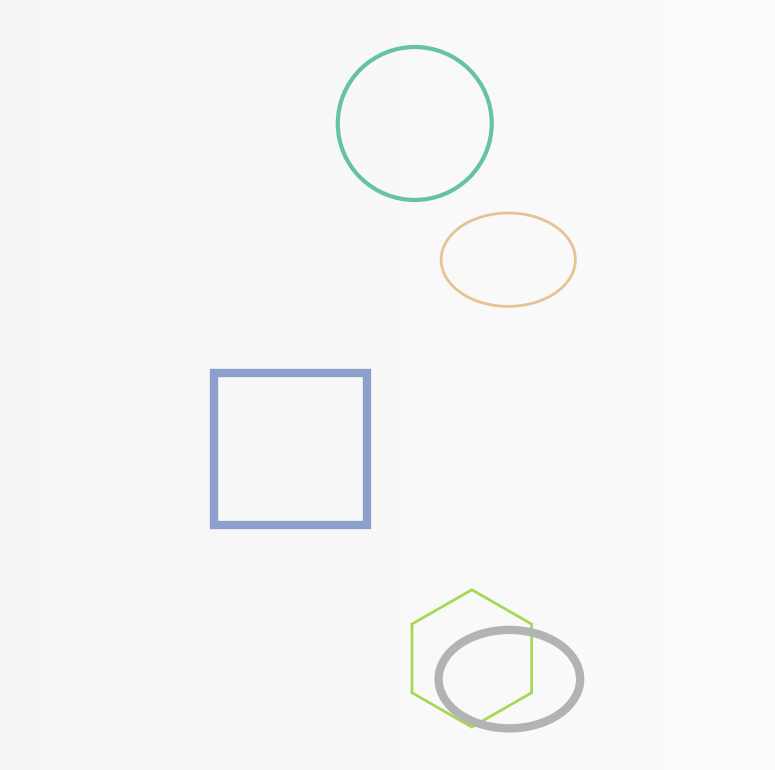[{"shape": "circle", "thickness": 1.5, "radius": 0.5, "center": [0.535, 0.84]}, {"shape": "square", "thickness": 3, "radius": 0.49, "center": [0.375, 0.417]}, {"shape": "hexagon", "thickness": 1, "radius": 0.45, "center": [0.609, 0.145]}, {"shape": "oval", "thickness": 1, "radius": 0.43, "center": [0.656, 0.663]}, {"shape": "oval", "thickness": 3, "radius": 0.46, "center": [0.657, 0.118]}]